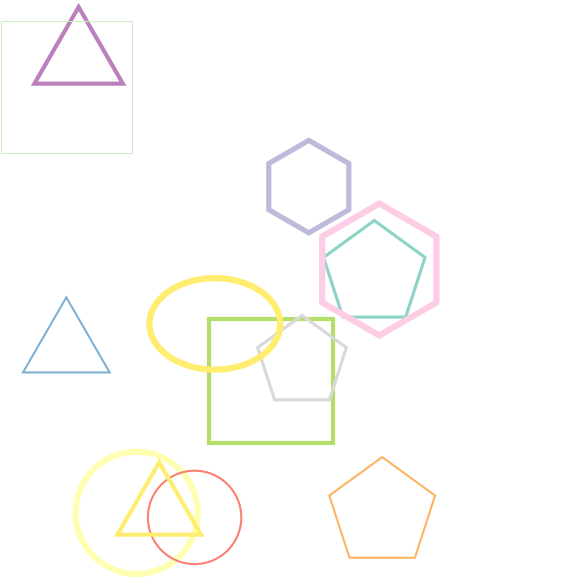[{"shape": "pentagon", "thickness": 1.5, "radius": 0.46, "center": [0.648, 0.525]}, {"shape": "circle", "thickness": 3, "radius": 0.53, "center": [0.237, 0.111]}, {"shape": "hexagon", "thickness": 2.5, "radius": 0.4, "center": [0.535, 0.676]}, {"shape": "circle", "thickness": 1, "radius": 0.4, "center": [0.337, 0.103]}, {"shape": "triangle", "thickness": 1, "radius": 0.43, "center": [0.115, 0.398]}, {"shape": "pentagon", "thickness": 1, "radius": 0.48, "center": [0.662, 0.111]}, {"shape": "square", "thickness": 2, "radius": 0.54, "center": [0.469, 0.339]}, {"shape": "hexagon", "thickness": 3, "radius": 0.57, "center": [0.657, 0.532]}, {"shape": "pentagon", "thickness": 1.5, "radius": 0.4, "center": [0.523, 0.372]}, {"shape": "triangle", "thickness": 2, "radius": 0.44, "center": [0.136, 0.898]}, {"shape": "square", "thickness": 0.5, "radius": 0.57, "center": [0.115, 0.848]}, {"shape": "triangle", "thickness": 2, "radius": 0.42, "center": [0.276, 0.115]}, {"shape": "oval", "thickness": 3, "radius": 0.57, "center": [0.372, 0.438]}]